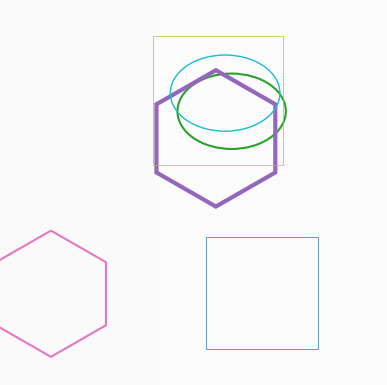[{"shape": "square", "thickness": 0.5, "radius": 0.72, "center": [0.676, 0.239]}, {"shape": "oval", "thickness": 1.5, "radius": 0.7, "center": [0.598, 0.711]}, {"shape": "hexagon", "thickness": 3, "radius": 0.89, "center": [0.557, 0.641]}, {"shape": "hexagon", "thickness": 1.5, "radius": 0.82, "center": [0.131, 0.237]}, {"shape": "square", "thickness": 0.5, "radius": 0.84, "center": [0.563, 0.739]}, {"shape": "oval", "thickness": 1, "radius": 0.71, "center": [0.581, 0.758]}]